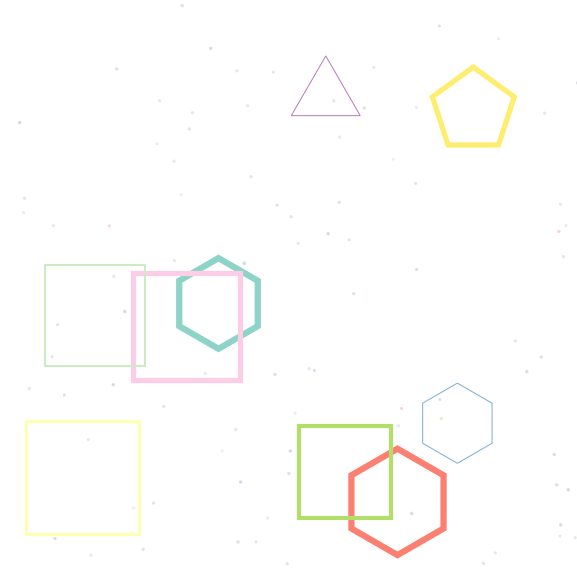[{"shape": "hexagon", "thickness": 3, "radius": 0.39, "center": [0.378, 0.474]}, {"shape": "square", "thickness": 1.5, "radius": 0.49, "center": [0.143, 0.172]}, {"shape": "hexagon", "thickness": 3, "radius": 0.46, "center": [0.688, 0.13]}, {"shape": "hexagon", "thickness": 0.5, "radius": 0.35, "center": [0.792, 0.266]}, {"shape": "square", "thickness": 2, "radius": 0.4, "center": [0.598, 0.182]}, {"shape": "square", "thickness": 2.5, "radius": 0.47, "center": [0.323, 0.434]}, {"shape": "triangle", "thickness": 0.5, "radius": 0.34, "center": [0.564, 0.833]}, {"shape": "square", "thickness": 1, "radius": 0.43, "center": [0.164, 0.453]}, {"shape": "pentagon", "thickness": 2.5, "radius": 0.37, "center": [0.82, 0.808]}]